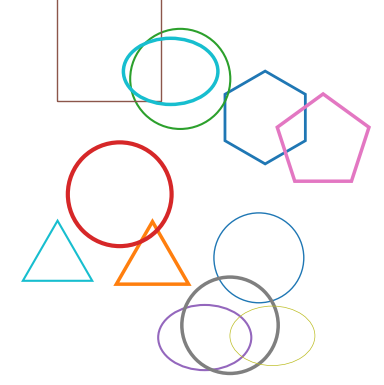[{"shape": "circle", "thickness": 1, "radius": 0.58, "center": [0.672, 0.33]}, {"shape": "hexagon", "thickness": 2, "radius": 0.6, "center": [0.689, 0.695]}, {"shape": "triangle", "thickness": 2.5, "radius": 0.54, "center": [0.396, 0.316]}, {"shape": "circle", "thickness": 1.5, "radius": 0.65, "center": [0.468, 0.795]}, {"shape": "circle", "thickness": 3, "radius": 0.67, "center": [0.311, 0.495]}, {"shape": "oval", "thickness": 1.5, "radius": 0.6, "center": [0.532, 0.123]}, {"shape": "square", "thickness": 1, "radius": 0.67, "center": [0.283, 0.873]}, {"shape": "pentagon", "thickness": 2.5, "radius": 0.63, "center": [0.839, 0.631]}, {"shape": "circle", "thickness": 2.5, "radius": 0.63, "center": [0.597, 0.155]}, {"shape": "oval", "thickness": 0.5, "radius": 0.55, "center": [0.708, 0.128]}, {"shape": "oval", "thickness": 2.5, "radius": 0.61, "center": [0.443, 0.815]}, {"shape": "triangle", "thickness": 1.5, "radius": 0.52, "center": [0.149, 0.323]}]